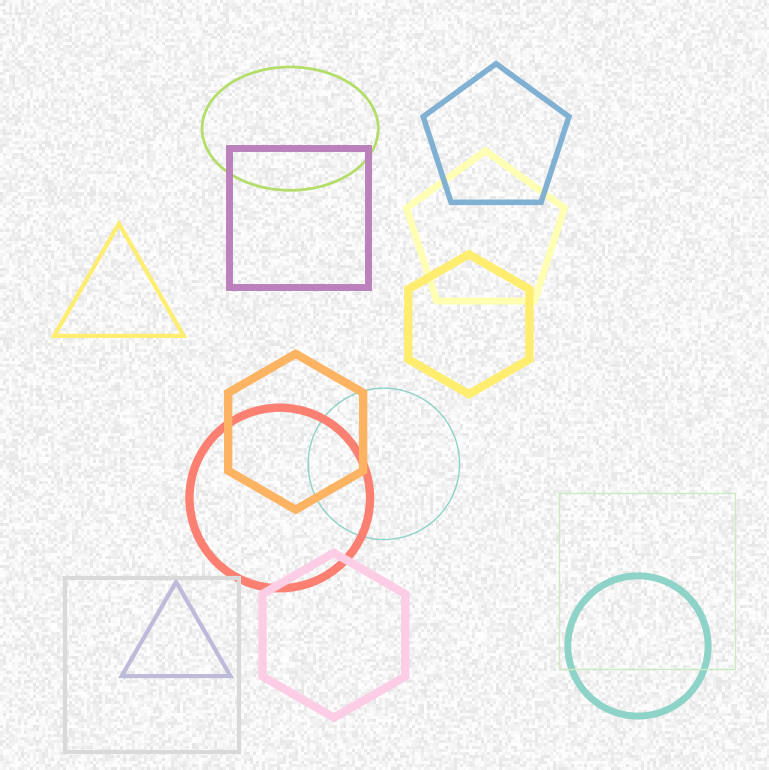[{"shape": "circle", "thickness": 0.5, "radius": 0.49, "center": [0.499, 0.398]}, {"shape": "circle", "thickness": 2.5, "radius": 0.46, "center": [0.829, 0.161]}, {"shape": "pentagon", "thickness": 2.5, "radius": 0.54, "center": [0.631, 0.696]}, {"shape": "triangle", "thickness": 1.5, "radius": 0.41, "center": [0.229, 0.163]}, {"shape": "circle", "thickness": 3, "radius": 0.59, "center": [0.363, 0.353]}, {"shape": "pentagon", "thickness": 2, "radius": 0.5, "center": [0.644, 0.818]}, {"shape": "hexagon", "thickness": 3, "radius": 0.51, "center": [0.384, 0.439]}, {"shape": "oval", "thickness": 1, "radius": 0.57, "center": [0.377, 0.833]}, {"shape": "hexagon", "thickness": 3, "radius": 0.54, "center": [0.434, 0.175]}, {"shape": "square", "thickness": 1.5, "radius": 0.57, "center": [0.198, 0.136]}, {"shape": "square", "thickness": 2.5, "radius": 0.45, "center": [0.388, 0.717]}, {"shape": "square", "thickness": 0.5, "radius": 0.57, "center": [0.84, 0.245]}, {"shape": "triangle", "thickness": 1.5, "radius": 0.49, "center": [0.154, 0.612]}, {"shape": "hexagon", "thickness": 3, "radius": 0.45, "center": [0.609, 0.579]}]